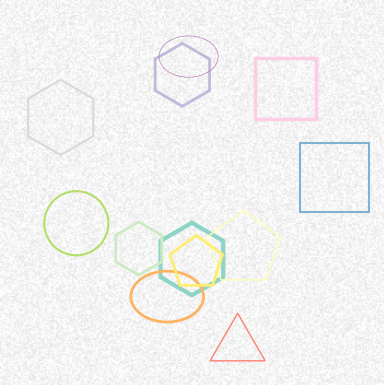[{"shape": "hexagon", "thickness": 3, "radius": 0.47, "center": [0.498, 0.327]}, {"shape": "pentagon", "thickness": 1, "radius": 0.5, "center": [0.633, 0.354]}, {"shape": "hexagon", "thickness": 2, "radius": 0.41, "center": [0.474, 0.806]}, {"shape": "triangle", "thickness": 1, "radius": 0.41, "center": [0.617, 0.104]}, {"shape": "square", "thickness": 1.5, "radius": 0.45, "center": [0.869, 0.539]}, {"shape": "oval", "thickness": 2, "radius": 0.47, "center": [0.434, 0.23]}, {"shape": "circle", "thickness": 1.5, "radius": 0.42, "center": [0.198, 0.42]}, {"shape": "square", "thickness": 2.5, "radius": 0.39, "center": [0.742, 0.771]}, {"shape": "hexagon", "thickness": 1.5, "radius": 0.49, "center": [0.158, 0.695]}, {"shape": "oval", "thickness": 0.5, "radius": 0.38, "center": [0.49, 0.853]}, {"shape": "hexagon", "thickness": 2, "radius": 0.35, "center": [0.361, 0.355]}, {"shape": "pentagon", "thickness": 2, "radius": 0.36, "center": [0.51, 0.317]}]